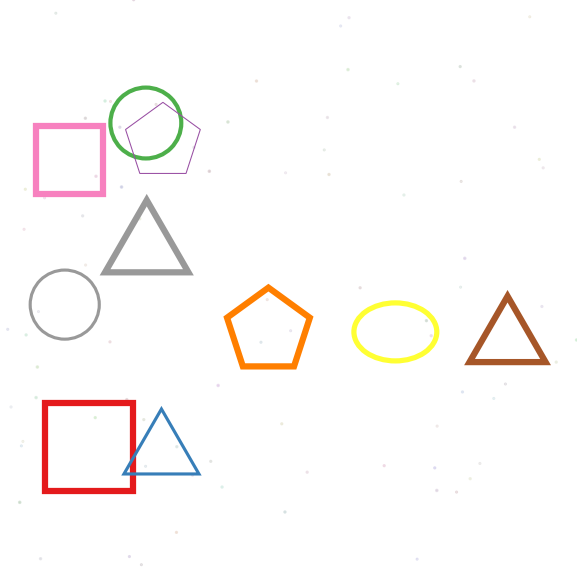[{"shape": "square", "thickness": 3, "radius": 0.38, "center": [0.154, 0.226]}, {"shape": "triangle", "thickness": 1.5, "radius": 0.37, "center": [0.28, 0.216]}, {"shape": "circle", "thickness": 2, "radius": 0.31, "center": [0.253, 0.786]}, {"shape": "pentagon", "thickness": 0.5, "radius": 0.34, "center": [0.282, 0.754]}, {"shape": "pentagon", "thickness": 3, "radius": 0.38, "center": [0.465, 0.426]}, {"shape": "oval", "thickness": 2.5, "radius": 0.36, "center": [0.685, 0.424]}, {"shape": "triangle", "thickness": 3, "radius": 0.38, "center": [0.879, 0.41]}, {"shape": "square", "thickness": 3, "radius": 0.29, "center": [0.12, 0.722]}, {"shape": "circle", "thickness": 1.5, "radius": 0.3, "center": [0.112, 0.472]}, {"shape": "triangle", "thickness": 3, "radius": 0.42, "center": [0.254, 0.569]}]